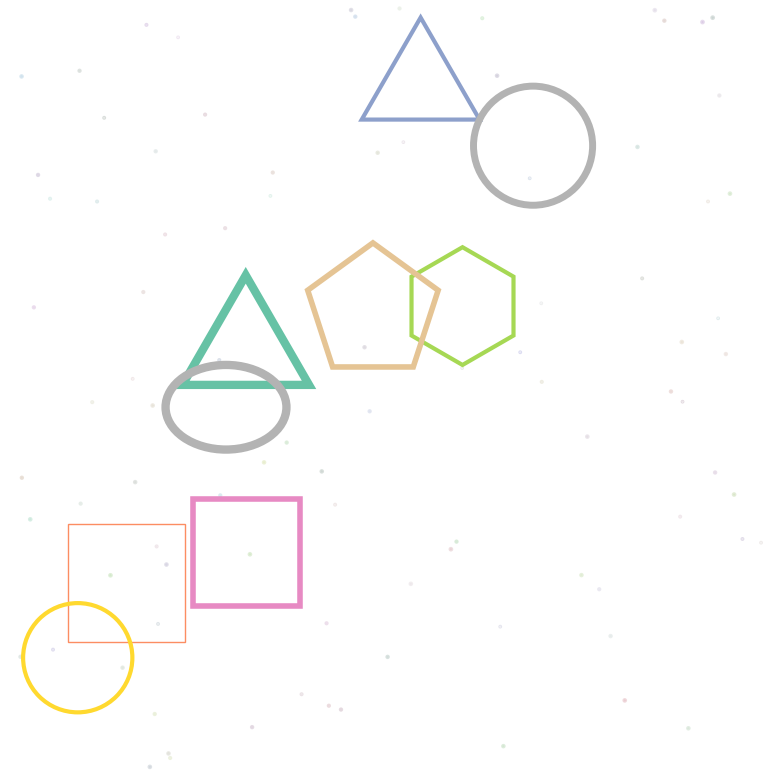[{"shape": "triangle", "thickness": 3, "radius": 0.47, "center": [0.319, 0.548]}, {"shape": "square", "thickness": 0.5, "radius": 0.38, "center": [0.164, 0.243]}, {"shape": "triangle", "thickness": 1.5, "radius": 0.44, "center": [0.546, 0.889]}, {"shape": "square", "thickness": 2, "radius": 0.35, "center": [0.32, 0.283]}, {"shape": "hexagon", "thickness": 1.5, "radius": 0.38, "center": [0.601, 0.602]}, {"shape": "circle", "thickness": 1.5, "radius": 0.35, "center": [0.101, 0.146]}, {"shape": "pentagon", "thickness": 2, "radius": 0.45, "center": [0.484, 0.595]}, {"shape": "circle", "thickness": 2.5, "radius": 0.39, "center": [0.692, 0.811]}, {"shape": "oval", "thickness": 3, "radius": 0.39, "center": [0.294, 0.471]}]